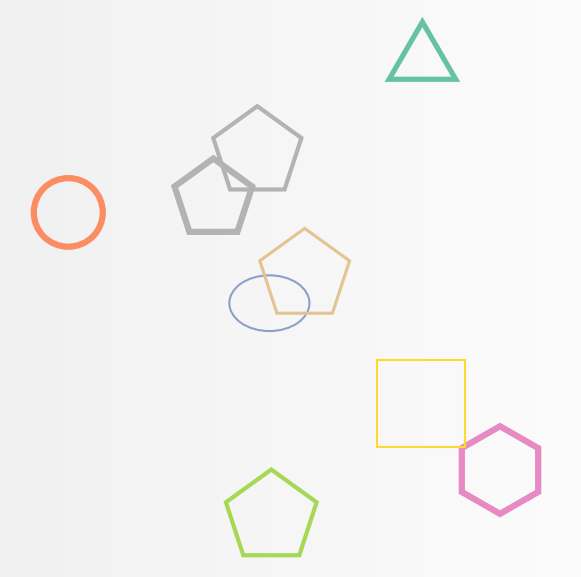[{"shape": "triangle", "thickness": 2.5, "radius": 0.33, "center": [0.727, 0.895]}, {"shape": "circle", "thickness": 3, "radius": 0.3, "center": [0.117, 0.631]}, {"shape": "oval", "thickness": 1, "radius": 0.34, "center": [0.463, 0.474]}, {"shape": "hexagon", "thickness": 3, "radius": 0.38, "center": [0.86, 0.185]}, {"shape": "pentagon", "thickness": 2, "radius": 0.41, "center": [0.467, 0.104]}, {"shape": "square", "thickness": 1, "radius": 0.38, "center": [0.724, 0.301]}, {"shape": "pentagon", "thickness": 1.5, "radius": 0.41, "center": [0.524, 0.522]}, {"shape": "pentagon", "thickness": 3, "radius": 0.35, "center": [0.367, 0.654]}, {"shape": "pentagon", "thickness": 2, "radius": 0.4, "center": [0.443, 0.736]}]